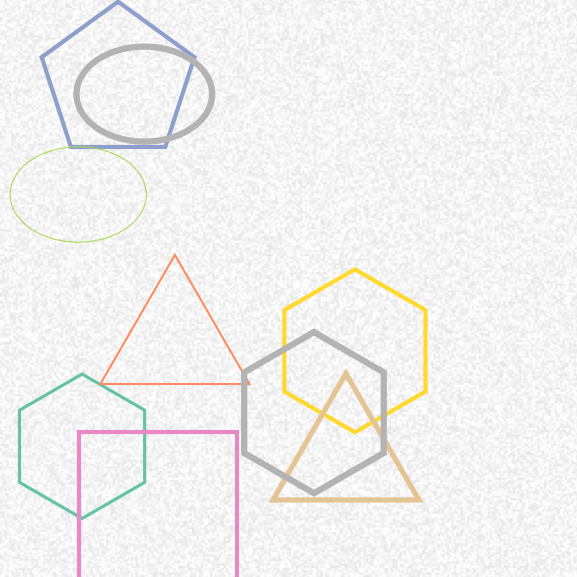[{"shape": "hexagon", "thickness": 1.5, "radius": 0.63, "center": [0.142, 0.226]}, {"shape": "triangle", "thickness": 1, "radius": 0.75, "center": [0.303, 0.409]}, {"shape": "pentagon", "thickness": 2, "radius": 0.7, "center": [0.204, 0.857]}, {"shape": "square", "thickness": 2, "radius": 0.68, "center": [0.274, 0.114]}, {"shape": "oval", "thickness": 0.5, "radius": 0.59, "center": [0.135, 0.662]}, {"shape": "hexagon", "thickness": 2, "radius": 0.71, "center": [0.615, 0.392]}, {"shape": "triangle", "thickness": 2.5, "radius": 0.73, "center": [0.599, 0.206]}, {"shape": "hexagon", "thickness": 3, "radius": 0.7, "center": [0.544, 0.285]}, {"shape": "oval", "thickness": 3, "radius": 0.59, "center": [0.25, 0.836]}]